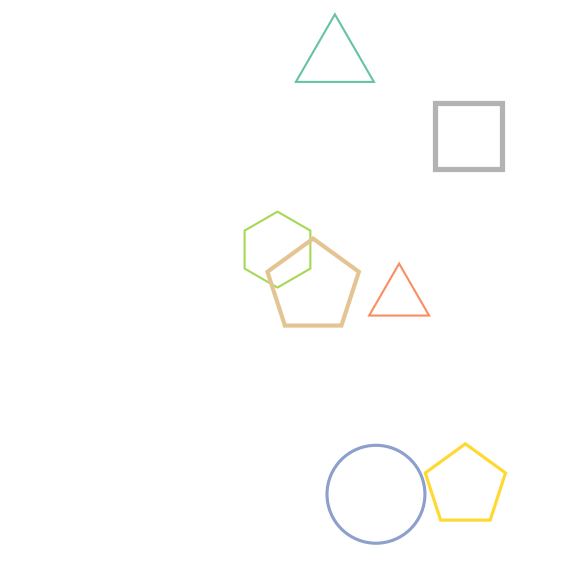[{"shape": "triangle", "thickness": 1, "radius": 0.39, "center": [0.58, 0.896]}, {"shape": "triangle", "thickness": 1, "radius": 0.3, "center": [0.691, 0.483]}, {"shape": "circle", "thickness": 1.5, "radius": 0.42, "center": [0.651, 0.143]}, {"shape": "hexagon", "thickness": 1, "radius": 0.33, "center": [0.48, 0.567]}, {"shape": "pentagon", "thickness": 1.5, "radius": 0.37, "center": [0.806, 0.158]}, {"shape": "pentagon", "thickness": 2, "radius": 0.42, "center": [0.542, 0.503]}, {"shape": "square", "thickness": 2.5, "radius": 0.29, "center": [0.811, 0.763]}]